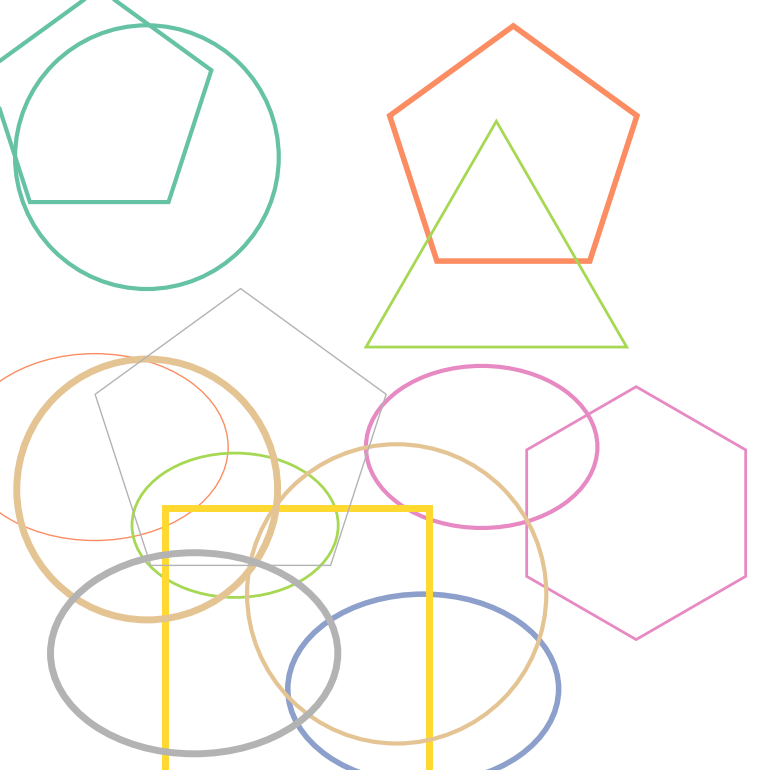[{"shape": "pentagon", "thickness": 1.5, "radius": 0.77, "center": [0.129, 0.861]}, {"shape": "circle", "thickness": 1.5, "radius": 0.86, "center": [0.191, 0.796]}, {"shape": "pentagon", "thickness": 2, "radius": 0.84, "center": [0.667, 0.798]}, {"shape": "oval", "thickness": 0.5, "radius": 0.87, "center": [0.123, 0.419]}, {"shape": "oval", "thickness": 2, "radius": 0.88, "center": [0.55, 0.105]}, {"shape": "hexagon", "thickness": 1, "radius": 0.82, "center": [0.826, 0.334]}, {"shape": "oval", "thickness": 1.5, "radius": 0.75, "center": [0.626, 0.42]}, {"shape": "oval", "thickness": 1, "radius": 0.67, "center": [0.305, 0.318]}, {"shape": "triangle", "thickness": 1, "radius": 0.98, "center": [0.645, 0.647]}, {"shape": "square", "thickness": 2.5, "radius": 0.86, "center": [0.385, 0.169]}, {"shape": "circle", "thickness": 1.5, "radius": 0.97, "center": [0.515, 0.229]}, {"shape": "circle", "thickness": 2.5, "radius": 0.85, "center": [0.191, 0.364]}, {"shape": "oval", "thickness": 2.5, "radius": 0.93, "center": [0.252, 0.152]}, {"shape": "pentagon", "thickness": 0.5, "radius": 0.99, "center": [0.313, 0.426]}]